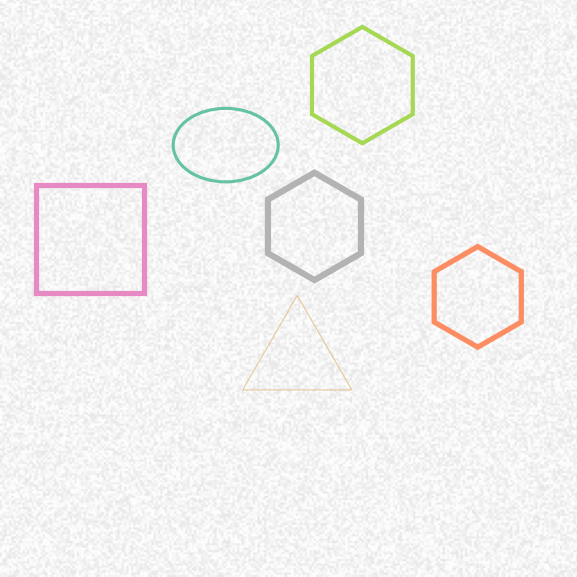[{"shape": "oval", "thickness": 1.5, "radius": 0.45, "center": [0.391, 0.748]}, {"shape": "hexagon", "thickness": 2.5, "radius": 0.44, "center": [0.827, 0.485]}, {"shape": "square", "thickness": 2.5, "radius": 0.47, "center": [0.156, 0.585]}, {"shape": "hexagon", "thickness": 2, "radius": 0.5, "center": [0.627, 0.852]}, {"shape": "triangle", "thickness": 0.5, "radius": 0.55, "center": [0.515, 0.379]}, {"shape": "hexagon", "thickness": 3, "radius": 0.46, "center": [0.545, 0.607]}]